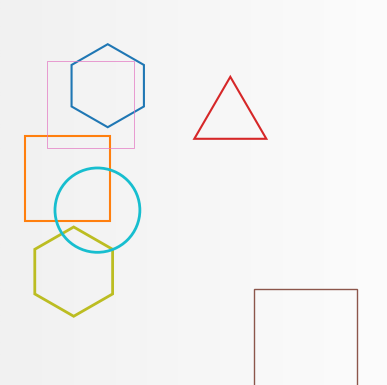[{"shape": "hexagon", "thickness": 1.5, "radius": 0.54, "center": [0.278, 0.777]}, {"shape": "square", "thickness": 1.5, "radius": 0.55, "center": [0.174, 0.536]}, {"shape": "triangle", "thickness": 1.5, "radius": 0.54, "center": [0.594, 0.693]}, {"shape": "square", "thickness": 1, "radius": 0.66, "center": [0.788, 0.116]}, {"shape": "square", "thickness": 0.5, "radius": 0.56, "center": [0.233, 0.728]}, {"shape": "hexagon", "thickness": 2, "radius": 0.58, "center": [0.19, 0.294]}, {"shape": "circle", "thickness": 2, "radius": 0.55, "center": [0.251, 0.454]}]